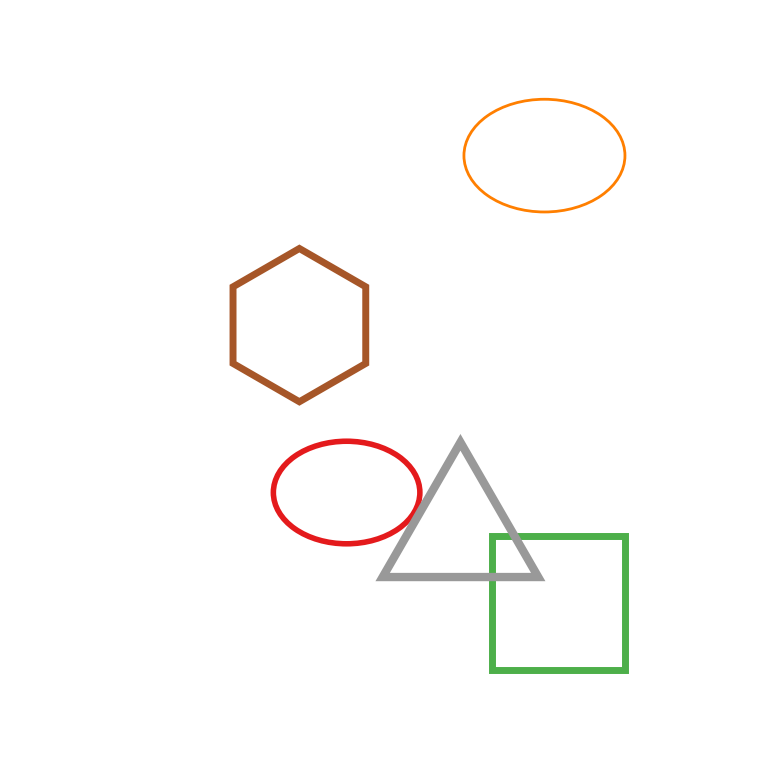[{"shape": "oval", "thickness": 2, "radius": 0.48, "center": [0.45, 0.36]}, {"shape": "square", "thickness": 2.5, "radius": 0.43, "center": [0.726, 0.217]}, {"shape": "oval", "thickness": 1, "radius": 0.52, "center": [0.707, 0.798]}, {"shape": "hexagon", "thickness": 2.5, "radius": 0.5, "center": [0.389, 0.578]}, {"shape": "triangle", "thickness": 3, "radius": 0.58, "center": [0.598, 0.309]}]